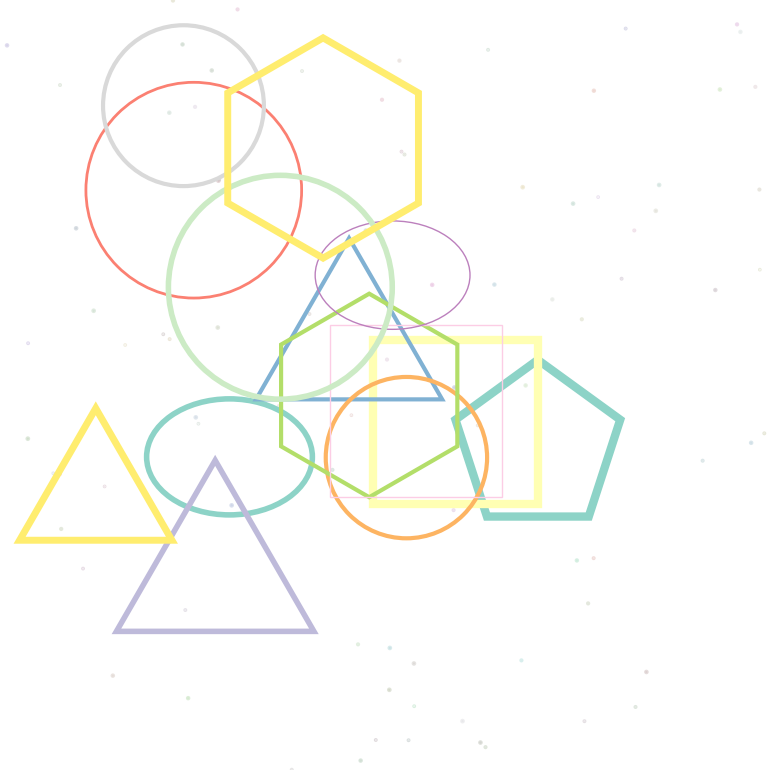[{"shape": "pentagon", "thickness": 3, "radius": 0.56, "center": [0.699, 0.42]}, {"shape": "oval", "thickness": 2, "radius": 0.54, "center": [0.298, 0.407]}, {"shape": "square", "thickness": 3, "radius": 0.53, "center": [0.592, 0.452]}, {"shape": "triangle", "thickness": 2, "radius": 0.74, "center": [0.279, 0.254]}, {"shape": "circle", "thickness": 1, "radius": 0.7, "center": [0.252, 0.753]}, {"shape": "triangle", "thickness": 1.5, "radius": 0.7, "center": [0.453, 0.551]}, {"shape": "circle", "thickness": 1.5, "radius": 0.52, "center": [0.528, 0.406]}, {"shape": "hexagon", "thickness": 1.5, "radius": 0.66, "center": [0.479, 0.486]}, {"shape": "square", "thickness": 0.5, "radius": 0.56, "center": [0.54, 0.466]}, {"shape": "circle", "thickness": 1.5, "radius": 0.52, "center": [0.238, 0.863]}, {"shape": "oval", "thickness": 0.5, "radius": 0.5, "center": [0.51, 0.643]}, {"shape": "circle", "thickness": 2, "radius": 0.73, "center": [0.364, 0.627]}, {"shape": "hexagon", "thickness": 2.5, "radius": 0.72, "center": [0.42, 0.808]}, {"shape": "triangle", "thickness": 2.5, "radius": 0.57, "center": [0.124, 0.356]}]